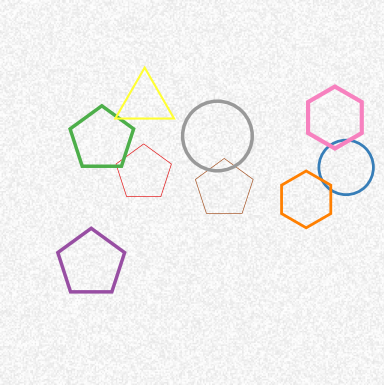[{"shape": "pentagon", "thickness": 0.5, "radius": 0.38, "center": [0.373, 0.551]}, {"shape": "circle", "thickness": 2, "radius": 0.35, "center": [0.899, 0.565]}, {"shape": "pentagon", "thickness": 2.5, "radius": 0.43, "center": [0.265, 0.638]}, {"shape": "pentagon", "thickness": 2.5, "radius": 0.46, "center": [0.237, 0.316]}, {"shape": "hexagon", "thickness": 2, "radius": 0.37, "center": [0.795, 0.482]}, {"shape": "triangle", "thickness": 1.5, "radius": 0.44, "center": [0.376, 0.736]}, {"shape": "pentagon", "thickness": 0.5, "radius": 0.39, "center": [0.582, 0.51]}, {"shape": "hexagon", "thickness": 3, "radius": 0.4, "center": [0.87, 0.695]}, {"shape": "circle", "thickness": 2.5, "radius": 0.45, "center": [0.565, 0.647]}]